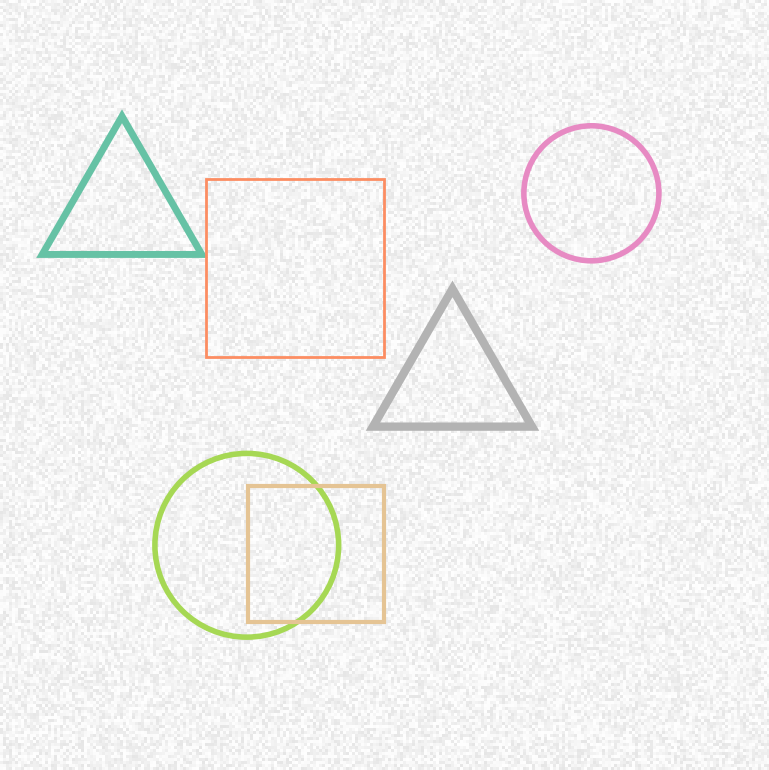[{"shape": "triangle", "thickness": 2.5, "radius": 0.6, "center": [0.158, 0.729]}, {"shape": "square", "thickness": 1, "radius": 0.58, "center": [0.383, 0.652]}, {"shape": "circle", "thickness": 2, "radius": 0.44, "center": [0.768, 0.749]}, {"shape": "circle", "thickness": 2, "radius": 0.6, "center": [0.32, 0.292]}, {"shape": "square", "thickness": 1.5, "radius": 0.44, "center": [0.41, 0.281]}, {"shape": "triangle", "thickness": 3, "radius": 0.6, "center": [0.588, 0.506]}]